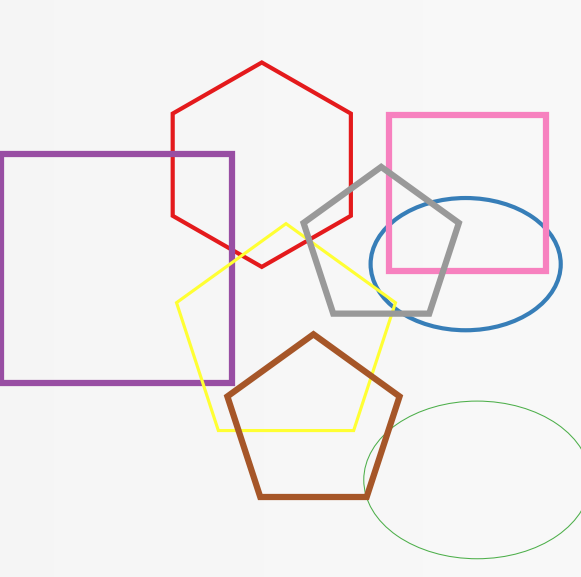[{"shape": "hexagon", "thickness": 2, "radius": 0.88, "center": [0.45, 0.714]}, {"shape": "oval", "thickness": 2, "radius": 0.82, "center": [0.801, 0.542]}, {"shape": "oval", "thickness": 0.5, "radius": 0.98, "center": [0.821, 0.168]}, {"shape": "square", "thickness": 3, "radius": 0.99, "center": [0.2, 0.535]}, {"shape": "pentagon", "thickness": 1.5, "radius": 0.99, "center": [0.492, 0.414]}, {"shape": "pentagon", "thickness": 3, "radius": 0.78, "center": [0.539, 0.265]}, {"shape": "square", "thickness": 3, "radius": 0.68, "center": [0.805, 0.665]}, {"shape": "pentagon", "thickness": 3, "radius": 0.7, "center": [0.656, 0.57]}]